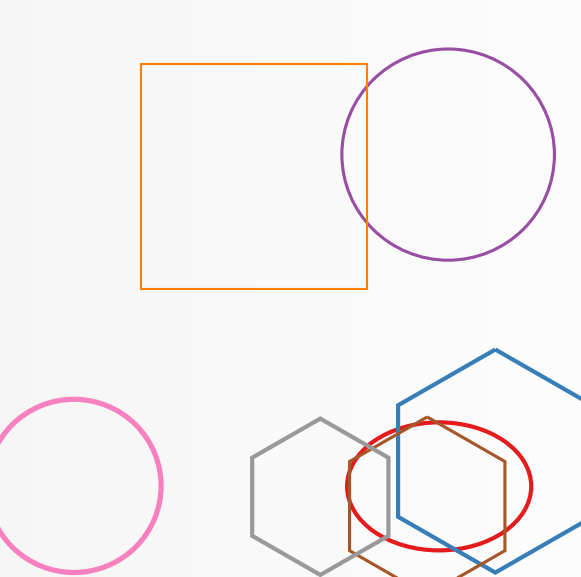[{"shape": "oval", "thickness": 2, "radius": 0.79, "center": [0.756, 0.157]}, {"shape": "hexagon", "thickness": 2, "radius": 0.97, "center": [0.852, 0.201]}, {"shape": "circle", "thickness": 1.5, "radius": 0.91, "center": [0.771, 0.731]}, {"shape": "square", "thickness": 1, "radius": 0.98, "center": [0.437, 0.693]}, {"shape": "hexagon", "thickness": 1.5, "radius": 0.77, "center": [0.735, 0.123]}, {"shape": "circle", "thickness": 2.5, "radius": 0.75, "center": [0.127, 0.158]}, {"shape": "hexagon", "thickness": 2, "radius": 0.68, "center": [0.551, 0.139]}]